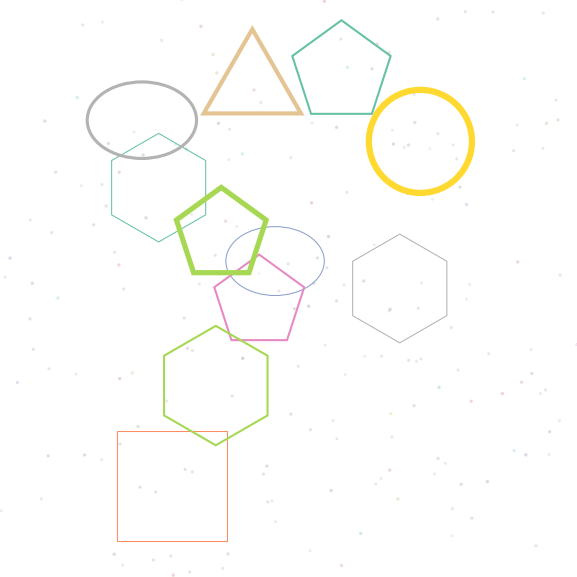[{"shape": "hexagon", "thickness": 0.5, "radius": 0.47, "center": [0.275, 0.674]}, {"shape": "pentagon", "thickness": 1, "radius": 0.45, "center": [0.591, 0.874]}, {"shape": "square", "thickness": 0.5, "radius": 0.48, "center": [0.298, 0.158]}, {"shape": "oval", "thickness": 0.5, "radius": 0.43, "center": [0.476, 0.547]}, {"shape": "pentagon", "thickness": 1, "radius": 0.41, "center": [0.449, 0.476]}, {"shape": "pentagon", "thickness": 2.5, "radius": 0.41, "center": [0.383, 0.593]}, {"shape": "hexagon", "thickness": 1, "radius": 0.52, "center": [0.374, 0.331]}, {"shape": "circle", "thickness": 3, "radius": 0.45, "center": [0.728, 0.754]}, {"shape": "triangle", "thickness": 2, "radius": 0.49, "center": [0.437, 0.851]}, {"shape": "hexagon", "thickness": 0.5, "radius": 0.47, "center": [0.692, 0.5]}, {"shape": "oval", "thickness": 1.5, "radius": 0.47, "center": [0.246, 0.791]}]